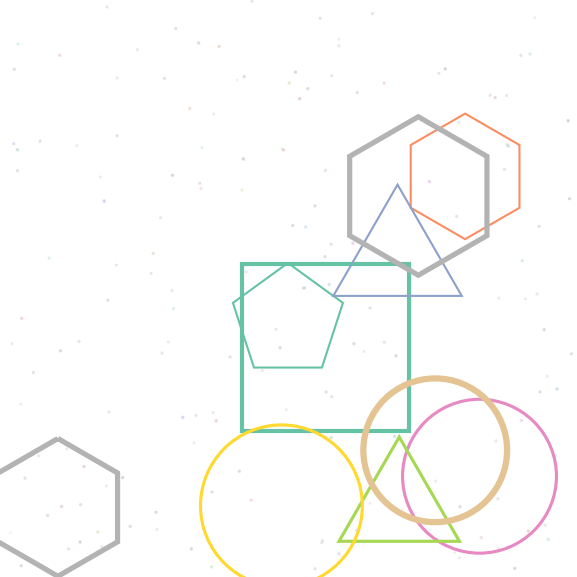[{"shape": "pentagon", "thickness": 1, "radius": 0.5, "center": [0.499, 0.444]}, {"shape": "square", "thickness": 2, "radius": 0.72, "center": [0.563, 0.398]}, {"shape": "hexagon", "thickness": 1, "radius": 0.54, "center": [0.805, 0.694]}, {"shape": "triangle", "thickness": 1, "radius": 0.64, "center": [0.688, 0.551]}, {"shape": "circle", "thickness": 1.5, "radius": 0.67, "center": [0.83, 0.175]}, {"shape": "triangle", "thickness": 1.5, "radius": 0.6, "center": [0.691, 0.122]}, {"shape": "circle", "thickness": 1.5, "radius": 0.7, "center": [0.487, 0.123]}, {"shape": "circle", "thickness": 3, "radius": 0.62, "center": [0.754, 0.219]}, {"shape": "hexagon", "thickness": 2.5, "radius": 0.6, "center": [0.1, 0.121]}, {"shape": "hexagon", "thickness": 2.5, "radius": 0.69, "center": [0.724, 0.66]}]